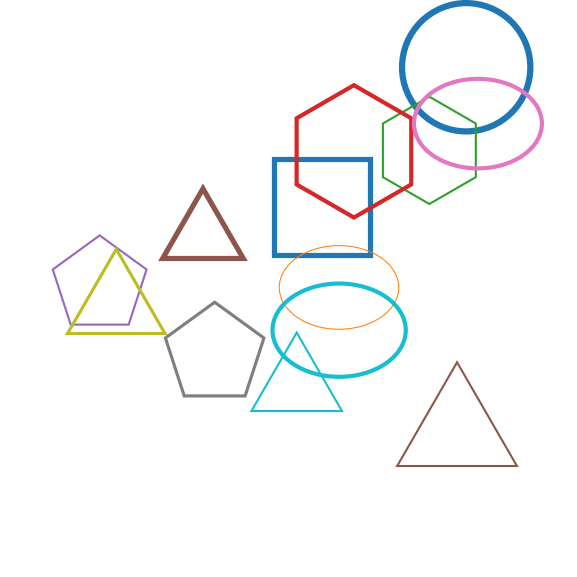[{"shape": "square", "thickness": 2.5, "radius": 0.42, "center": [0.558, 0.64]}, {"shape": "circle", "thickness": 3, "radius": 0.56, "center": [0.807, 0.883]}, {"shape": "oval", "thickness": 0.5, "radius": 0.52, "center": [0.587, 0.501]}, {"shape": "hexagon", "thickness": 1, "radius": 0.46, "center": [0.743, 0.739]}, {"shape": "hexagon", "thickness": 2, "radius": 0.57, "center": [0.613, 0.737]}, {"shape": "pentagon", "thickness": 1, "radius": 0.43, "center": [0.173, 0.506]}, {"shape": "triangle", "thickness": 2.5, "radius": 0.4, "center": [0.351, 0.592]}, {"shape": "triangle", "thickness": 1, "radius": 0.6, "center": [0.791, 0.252]}, {"shape": "oval", "thickness": 2, "radius": 0.55, "center": [0.828, 0.785]}, {"shape": "pentagon", "thickness": 1.5, "radius": 0.45, "center": [0.372, 0.386]}, {"shape": "triangle", "thickness": 1.5, "radius": 0.49, "center": [0.201, 0.47]}, {"shape": "triangle", "thickness": 1, "radius": 0.45, "center": [0.514, 0.333]}, {"shape": "oval", "thickness": 2, "radius": 0.58, "center": [0.587, 0.427]}]